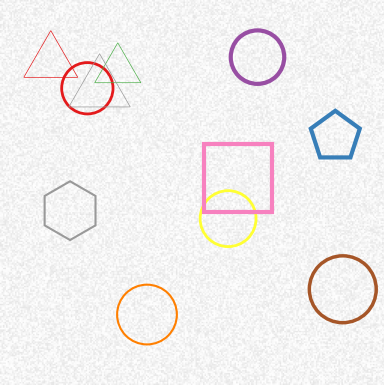[{"shape": "triangle", "thickness": 0.5, "radius": 0.4, "center": [0.132, 0.84]}, {"shape": "circle", "thickness": 2, "radius": 0.33, "center": [0.227, 0.771]}, {"shape": "pentagon", "thickness": 3, "radius": 0.33, "center": [0.871, 0.645]}, {"shape": "triangle", "thickness": 0.5, "radius": 0.35, "center": [0.306, 0.82]}, {"shape": "circle", "thickness": 3, "radius": 0.35, "center": [0.669, 0.852]}, {"shape": "circle", "thickness": 1.5, "radius": 0.39, "center": [0.382, 0.183]}, {"shape": "circle", "thickness": 2, "radius": 0.36, "center": [0.592, 0.432]}, {"shape": "circle", "thickness": 2.5, "radius": 0.43, "center": [0.89, 0.249]}, {"shape": "square", "thickness": 3, "radius": 0.44, "center": [0.617, 0.538]}, {"shape": "triangle", "thickness": 0.5, "radius": 0.46, "center": [0.259, 0.768]}, {"shape": "hexagon", "thickness": 1.5, "radius": 0.38, "center": [0.182, 0.453]}]